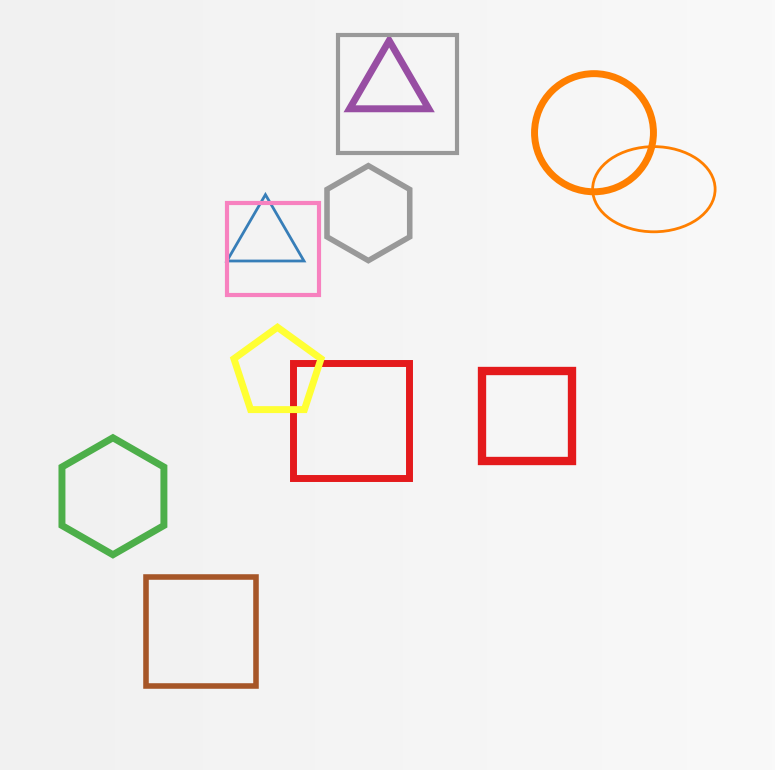[{"shape": "square", "thickness": 3, "radius": 0.29, "center": [0.68, 0.46]}, {"shape": "square", "thickness": 2.5, "radius": 0.37, "center": [0.453, 0.454]}, {"shape": "triangle", "thickness": 1, "radius": 0.29, "center": [0.343, 0.69]}, {"shape": "hexagon", "thickness": 2.5, "radius": 0.38, "center": [0.146, 0.356]}, {"shape": "triangle", "thickness": 2.5, "radius": 0.3, "center": [0.502, 0.888]}, {"shape": "oval", "thickness": 1, "radius": 0.4, "center": [0.844, 0.754]}, {"shape": "circle", "thickness": 2.5, "radius": 0.38, "center": [0.766, 0.828]}, {"shape": "pentagon", "thickness": 2.5, "radius": 0.3, "center": [0.358, 0.516]}, {"shape": "square", "thickness": 2, "radius": 0.35, "center": [0.259, 0.179]}, {"shape": "square", "thickness": 1.5, "radius": 0.3, "center": [0.352, 0.677]}, {"shape": "square", "thickness": 1.5, "radius": 0.38, "center": [0.513, 0.878]}, {"shape": "hexagon", "thickness": 2, "radius": 0.31, "center": [0.475, 0.723]}]